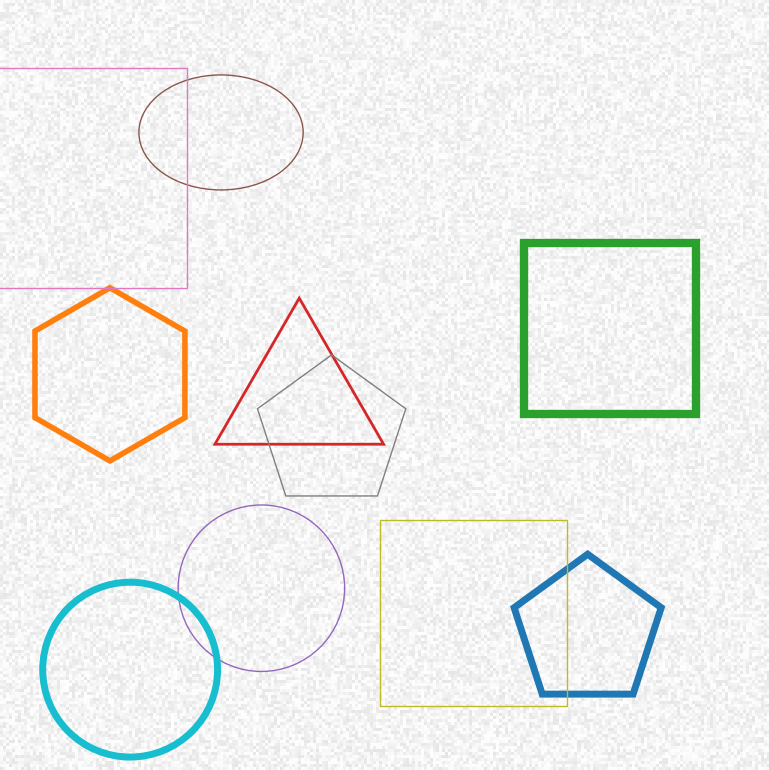[{"shape": "pentagon", "thickness": 2.5, "radius": 0.5, "center": [0.763, 0.18]}, {"shape": "hexagon", "thickness": 2, "radius": 0.56, "center": [0.143, 0.514]}, {"shape": "square", "thickness": 3, "radius": 0.56, "center": [0.792, 0.573]}, {"shape": "triangle", "thickness": 1, "radius": 0.63, "center": [0.389, 0.486]}, {"shape": "circle", "thickness": 0.5, "radius": 0.54, "center": [0.339, 0.236]}, {"shape": "oval", "thickness": 0.5, "radius": 0.53, "center": [0.287, 0.828]}, {"shape": "square", "thickness": 0.5, "radius": 0.71, "center": [0.1, 0.769]}, {"shape": "pentagon", "thickness": 0.5, "radius": 0.51, "center": [0.431, 0.438]}, {"shape": "square", "thickness": 0.5, "radius": 0.6, "center": [0.615, 0.204]}, {"shape": "circle", "thickness": 2.5, "radius": 0.57, "center": [0.169, 0.13]}]